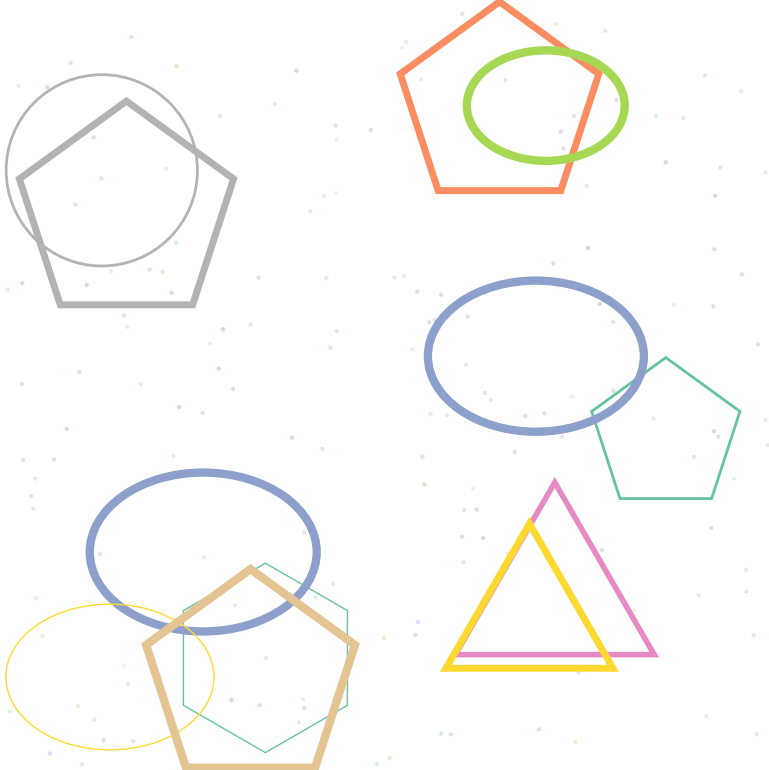[{"shape": "hexagon", "thickness": 0.5, "radius": 0.61, "center": [0.345, 0.146]}, {"shape": "pentagon", "thickness": 1, "radius": 0.51, "center": [0.865, 0.434]}, {"shape": "pentagon", "thickness": 2.5, "radius": 0.68, "center": [0.649, 0.862]}, {"shape": "oval", "thickness": 3, "radius": 0.7, "center": [0.696, 0.537]}, {"shape": "oval", "thickness": 3, "radius": 0.74, "center": [0.264, 0.283]}, {"shape": "triangle", "thickness": 2, "radius": 0.75, "center": [0.72, 0.224]}, {"shape": "oval", "thickness": 3, "radius": 0.51, "center": [0.709, 0.863]}, {"shape": "oval", "thickness": 0.5, "radius": 0.68, "center": [0.143, 0.121]}, {"shape": "triangle", "thickness": 2.5, "radius": 0.63, "center": [0.688, 0.195]}, {"shape": "pentagon", "thickness": 3, "radius": 0.71, "center": [0.325, 0.118]}, {"shape": "circle", "thickness": 1, "radius": 0.62, "center": [0.132, 0.779]}, {"shape": "pentagon", "thickness": 2.5, "radius": 0.73, "center": [0.164, 0.722]}]